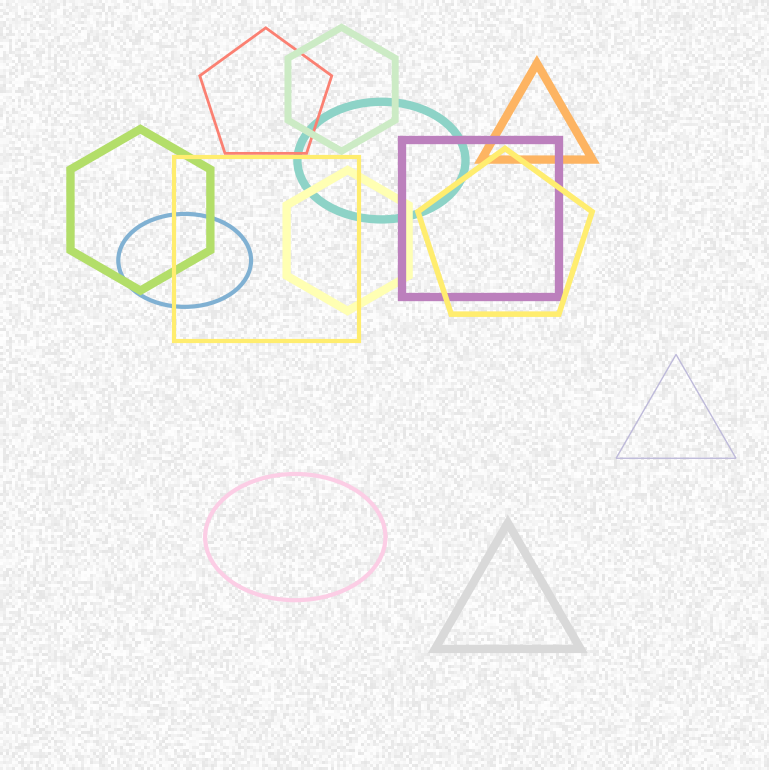[{"shape": "oval", "thickness": 3, "radius": 0.55, "center": [0.495, 0.791]}, {"shape": "hexagon", "thickness": 3, "radius": 0.46, "center": [0.451, 0.688]}, {"shape": "triangle", "thickness": 0.5, "radius": 0.45, "center": [0.878, 0.45]}, {"shape": "pentagon", "thickness": 1, "radius": 0.45, "center": [0.345, 0.874]}, {"shape": "oval", "thickness": 1.5, "radius": 0.43, "center": [0.24, 0.662]}, {"shape": "triangle", "thickness": 3, "radius": 0.42, "center": [0.697, 0.834]}, {"shape": "hexagon", "thickness": 3, "radius": 0.52, "center": [0.182, 0.727]}, {"shape": "oval", "thickness": 1.5, "radius": 0.59, "center": [0.383, 0.302]}, {"shape": "triangle", "thickness": 3, "radius": 0.55, "center": [0.659, 0.212]}, {"shape": "square", "thickness": 3, "radius": 0.51, "center": [0.624, 0.716]}, {"shape": "hexagon", "thickness": 2.5, "radius": 0.4, "center": [0.444, 0.884]}, {"shape": "square", "thickness": 1.5, "radius": 0.6, "center": [0.346, 0.676]}, {"shape": "pentagon", "thickness": 2, "radius": 0.59, "center": [0.656, 0.688]}]